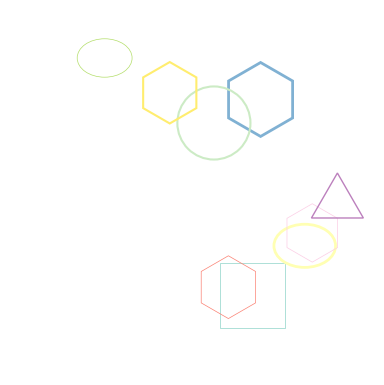[{"shape": "square", "thickness": 0.5, "radius": 0.42, "center": [0.656, 0.234]}, {"shape": "oval", "thickness": 2, "radius": 0.4, "center": [0.792, 0.361]}, {"shape": "hexagon", "thickness": 0.5, "radius": 0.41, "center": [0.593, 0.254]}, {"shape": "hexagon", "thickness": 2, "radius": 0.48, "center": [0.677, 0.742]}, {"shape": "oval", "thickness": 0.5, "radius": 0.36, "center": [0.272, 0.849]}, {"shape": "hexagon", "thickness": 0.5, "radius": 0.38, "center": [0.811, 0.395]}, {"shape": "triangle", "thickness": 1, "radius": 0.39, "center": [0.876, 0.473]}, {"shape": "circle", "thickness": 1.5, "radius": 0.47, "center": [0.556, 0.681]}, {"shape": "hexagon", "thickness": 1.5, "radius": 0.4, "center": [0.441, 0.759]}]